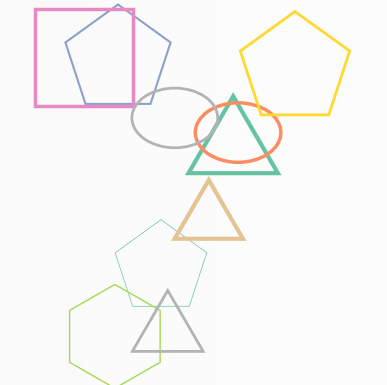[{"shape": "pentagon", "thickness": 0.5, "radius": 0.62, "center": [0.415, 0.305]}, {"shape": "triangle", "thickness": 3, "radius": 0.67, "center": [0.602, 0.617]}, {"shape": "oval", "thickness": 2.5, "radius": 0.55, "center": [0.614, 0.656]}, {"shape": "pentagon", "thickness": 1.5, "radius": 0.71, "center": [0.305, 0.846]}, {"shape": "square", "thickness": 2.5, "radius": 0.63, "center": [0.216, 0.851]}, {"shape": "hexagon", "thickness": 1, "radius": 0.67, "center": [0.296, 0.126]}, {"shape": "pentagon", "thickness": 2, "radius": 0.74, "center": [0.761, 0.822]}, {"shape": "triangle", "thickness": 3, "radius": 0.51, "center": [0.539, 0.431]}, {"shape": "oval", "thickness": 2, "radius": 0.55, "center": [0.451, 0.694]}, {"shape": "triangle", "thickness": 2, "radius": 0.53, "center": [0.433, 0.14]}]